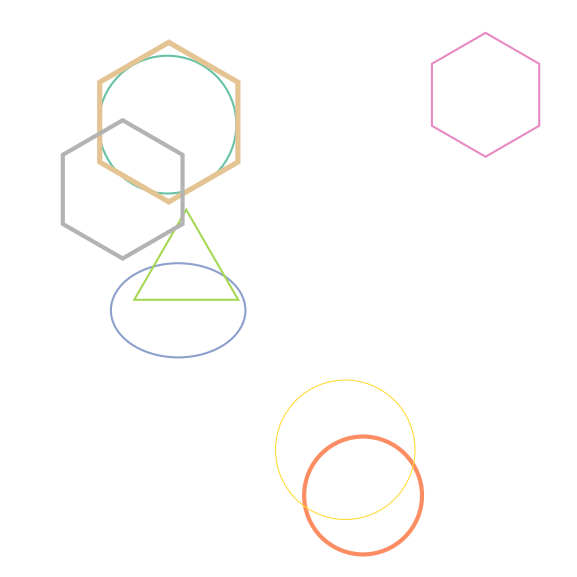[{"shape": "circle", "thickness": 1, "radius": 0.6, "center": [0.29, 0.783]}, {"shape": "circle", "thickness": 2, "radius": 0.51, "center": [0.629, 0.141]}, {"shape": "oval", "thickness": 1, "radius": 0.58, "center": [0.309, 0.462]}, {"shape": "hexagon", "thickness": 1, "radius": 0.54, "center": [0.841, 0.835]}, {"shape": "triangle", "thickness": 1, "radius": 0.52, "center": [0.322, 0.532]}, {"shape": "circle", "thickness": 0.5, "radius": 0.6, "center": [0.598, 0.22]}, {"shape": "hexagon", "thickness": 2.5, "radius": 0.69, "center": [0.292, 0.788]}, {"shape": "hexagon", "thickness": 2, "radius": 0.6, "center": [0.212, 0.671]}]